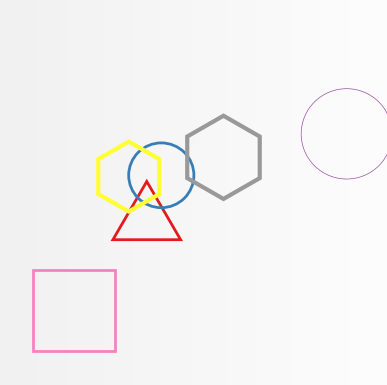[{"shape": "triangle", "thickness": 2, "radius": 0.5, "center": [0.379, 0.428]}, {"shape": "circle", "thickness": 2, "radius": 0.42, "center": [0.416, 0.545]}, {"shape": "circle", "thickness": 0.5, "radius": 0.59, "center": [0.895, 0.652]}, {"shape": "hexagon", "thickness": 3, "radius": 0.45, "center": [0.332, 0.541]}, {"shape": "square", "thickness": 2, "radius": 0.53, "center": [0.19, 0.195]}, {"shape": "hexagon", "thickness": 3, "radius": 0.54, "center": [0.577, 0.591]}]